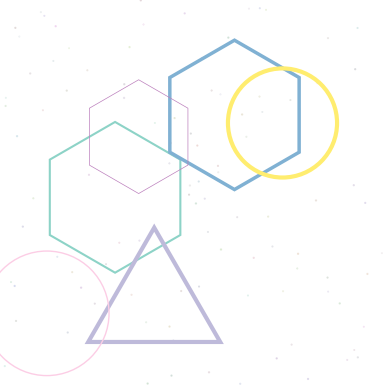[{"shape": "hexagon", "thickness": 1.5, "radius": 0.98, "center": [0.299, 0.487]}, {"shape": "triangle", "thickness": 3, "radius": 0.99, "center": [0.401, 0.211]}, {"shape": "hexagon", "thickness": 2.5, "radius": 0.97, "center": [0.609, 0.702]}, {"shape": "circle", "thickness": 1, "radius": 0.81, "center": [0.121, 0.186]}, {"shape": "hexagon", "thickness": 0.5, "radius": 0.74, "center": [0.36, 0.645]}, {"shape": "circle", "thickness": 3, "radius": 0.71, "center": [0.734, 0.681]}]